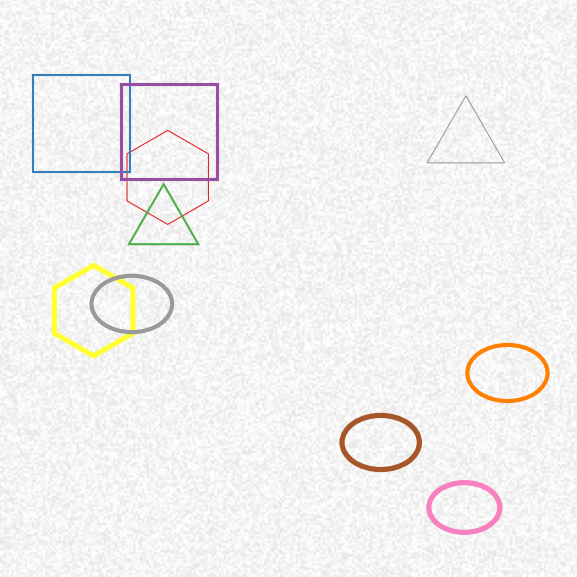[{"shape": "hexagon", "thickness": 0.5, "radius": 0.41, "center": [0.29, 0.692]}, {"shape": "square", "thickness": 1, "radius": 0.42, "center": [0.142, 0.785]}, {"shape": "triangle", "thickness": 1, "radius": 0.35, "center": [0.283, 0.611]}, {"shape": "square", "thickness": 1.5, "radius": 0.41, "center": [0.293, 0.771]}, {"shape": "oval", "thickness": 2, "radius": 0.35, "center": [0.879, 0.353]}, {"shape": "hexagon", "thickness": 2.5, "radius": 0.39, "center": [0.162, 0.461]}, {"shape": "oval", "thickness": 2.5, "radius": 0.33, "center": [0.659, 0.233]}, {"shape": "oval", "thickness": 2.5, "radius": 0.31, "center": [0.804, 0.12]}, {"shape": "triangle", "thickness": 0.5, "radius": 0.39, "center": [0.807, 0.756]}, {"shape": "oval", "thickness": 2, "radius": 0.35, "center": [0.228, 0.473]}]